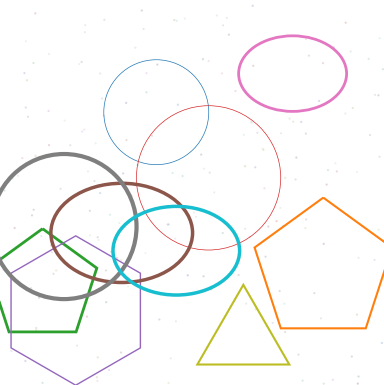[{"shape": "circle", "thickness": 0.5, "radius": 0.68, "center": [0.406, 0.709]}, {"shape": "pentagon", "thickness": 1.5, "radius": 0.94, "center": [0.84, 0.299]}, {"shape": "pentagon", "thickness": 2, "radius": 0.74, "center": [0.111, 0.258]}, {"shape": "circle", "thickness": 0.5, "radius": 0.94, "center": [0.542, 0.538]}, {"shape": "hexagon", "thickness": 1, "radius": 0.97, "center": [0.197, 0.193]}, {"shape": "oval", "thickness": 2.5, "radius": 0.92, "center": [0.316, 0.395]}, {"shape": "oval", "thickness": 2, "radius": 0.7, "center": [0.76, 0.809]}, {"shape": "circle", "thickness": 3, "radius": 0.94, "center": [0.166, 0.412]}, {"shape": "triangle", "thickness": 1.5, "radius": 0.69, "center": [0.632, 0.122]}, {"shape": "oval", "thickness": 2.5, "radius": 0.82, "center": [0.458, 0.349]}]